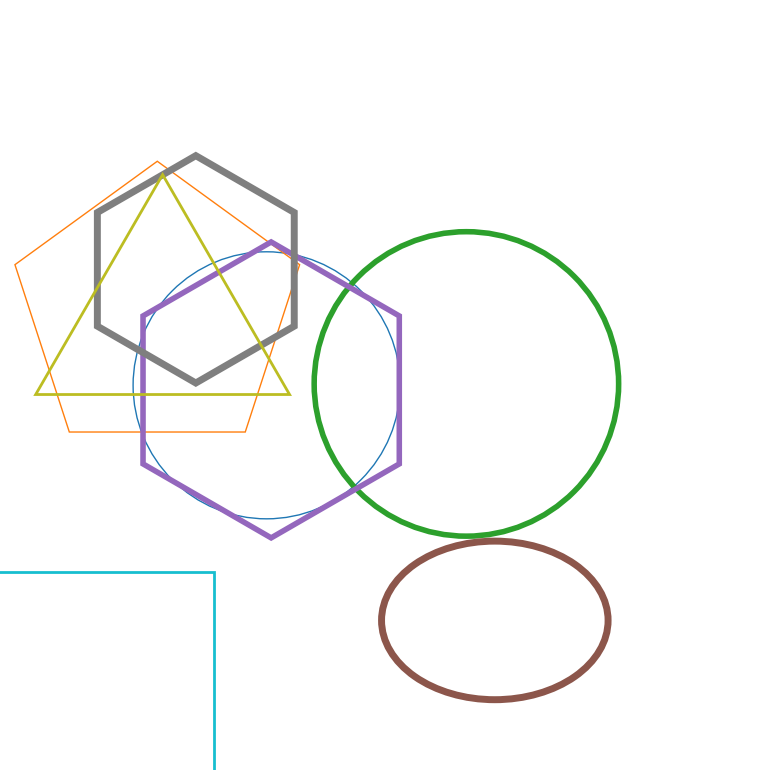[{"shape": "circle", "thickness": 0.5, "radius": 0.87, "center": [0.346, 0.5]}, {"shape": "pentagon", "thickness": 0.5, "radius": 0.97, "center": [0.204, 0.596]}, {"shape": "circle", "thickness": 2, "radius": 0.99, "center": [0.606, 0.501]}, {"shape": "hexagon", "thickness": 2, "radius": 0.96, "center": [0.352, 0.494]}, {"shape": "oval", "thickness": 2.5, "radius": 0.74, "center": [0.643, 0.194]}, {"shape": "hexagon", "thickness": 2.5, "radius": 0.74, "center": [0.254, 0.65]}, {"shape": "triangle", "thickness": 1, "radius": 0.95, "center": [0.211, 0.583]}, {"shape": "square", "thickness": 1, "radius": 0.77, "center": [0.125, 0.104]}]